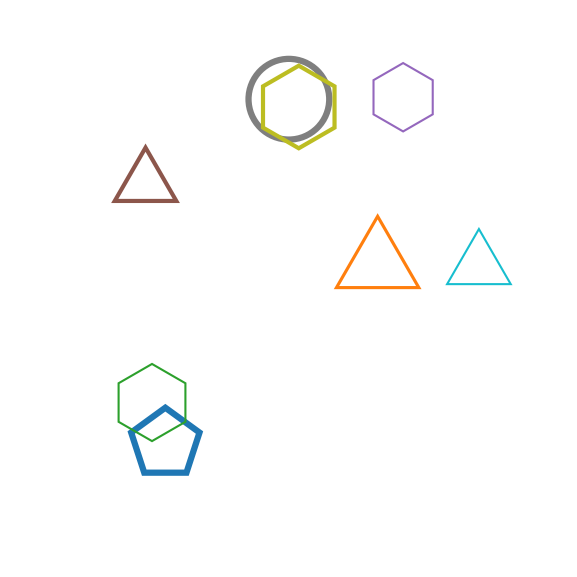[{"shape": "pentagon", "thickness": 3, "radius": 0.31, "center": [0.286, 0.231]}, {"shape": "triangle", "thickness": 1.5, "radius": 0.41, "center": [0.654, 0.542]}, {"shape": "hexagon", "thickness": 1, "radius": 0.33, "center": [0.263, 0.302]}, {"shape": "hexagon", "thickness": 1, "radius": 0.3, "center": [0.698, 0.831]}, {"shape": "triangle", "thickness": 2, "radius": 0.31, "center": [0.252, 0.682]}, {"shape": "circle", "thickness": 3, "radius": 0.35, "center": [0.5, 0.827]}, {"shape": "hexagon", "thickness": 2, "radius": 0.36, "center": [0.517, 0.814]}, {"shape": "triangle", "thickness": 1, "radius": 0.32, "center": [0.829, 0.539]}]